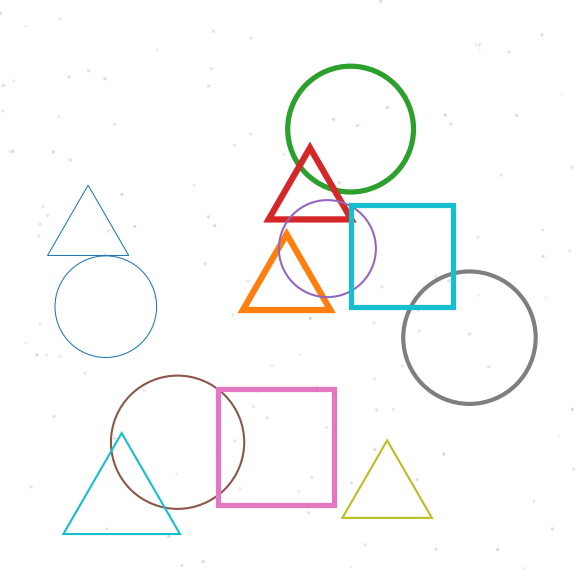[{"shape": "triangle", "thickness": 0.5, "radius": 0.41, "center": [0.153, 0.597]}, {"shape": "circle", "thickness": 0.5, "radius": 0.44, "center": [0.183, 0.468]}, {"shape": "triangle", "thickness": 3, "radius": 0.44, "center": [0.496, 0.506]}, {"shape": "circle", "thickness": 2.5, "radius": 0.54, "center": [0.607, 0.776]}, {"shape": "triangle", "thickness": 3, "radius": 0.41, "center": [0.537, 0.661]}, {"shape": "circle", "thickness": 1, "radius": 0.42, "center": [0.567, 0.569]}, {"shape": "circle", "thickness": 1, "radius": 0.58, "center": [0.307, 0.233]}, {"shape": "square", "thickness": 2.5, "radius": 0.5, "center": [0.478, 0.226]}, {"shape": "circle", "thickness": 2, "radius": 0.57, "center": [0.813, 0.414]}, {"shape": "triangle", "thickness": 1, "radius": 0.45, "center": [0.67, 0.147]}, {"shape": "square", "thickness": 2.5, "radius": 0.44, "center": [0.696, 0.555]}, {"shape": "triangle", "thickness": 1, "radius": 0.58, "center": [0.211, 0.133]}]